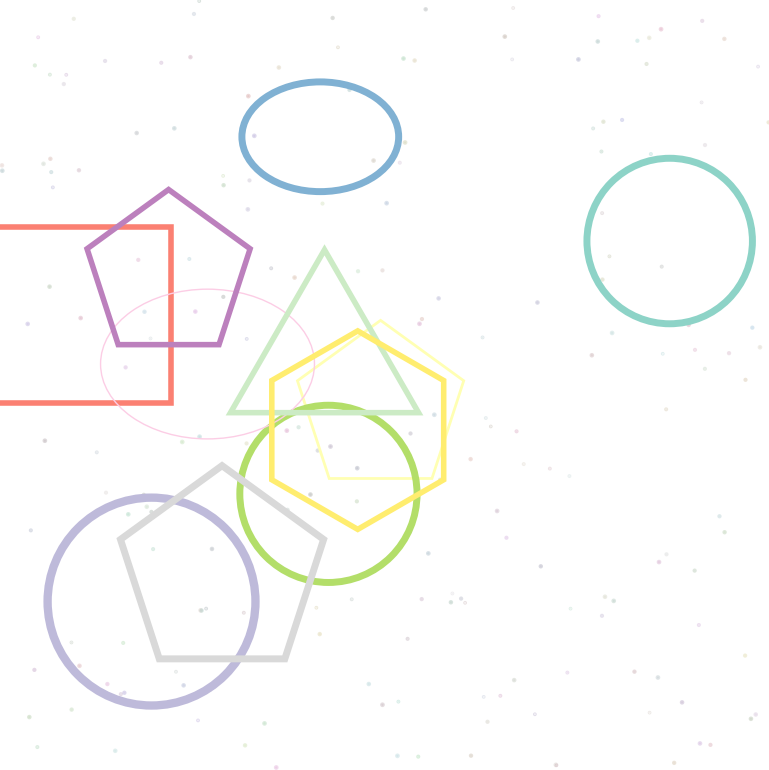[{"shape": "circle", "thickness": 2.5, "radius": 0.54, "center": [0.87, 0.687]}, {"shape": "pentagon", "thickness": 1, "radius": 0.57, "center": [0.494, 0.47]}, {"shape": "circle", "thickness": 3, "radius": 0.67, "center": [0.197, 0.219]}, {"shape": "square", "thickness": 2, "radius": 0.57, "center": [0.108, 0.591]}, {"shape": "oval", "thickness": 2.5, "radius": 0.51, "center": [0.416, 0.822]}, {"shape": "circle", "thickness": 2.5, "radius": 0.58, "center": [0.427, 0.359]}, {"shape": "oval", "thickness": 0.5, "radius": 0.69, "center": [0.27, 0.527]}, {"shape": "pentagon", "thickness": 2.5, "radius": 0.69, "center": [0.288, 0.257]}, {"shape": "pentagon", "thickness": 2, "radius": 0.56, "center": [0.219, 0.642]}, {"shape": "triangle", "thickness": 2, "radius": 0.71, "center": [0.421, 0.535]}, {"shape": "hexagon", "thickness": 2, "radius": 0.64, "center": [0.465, 0.441]}]